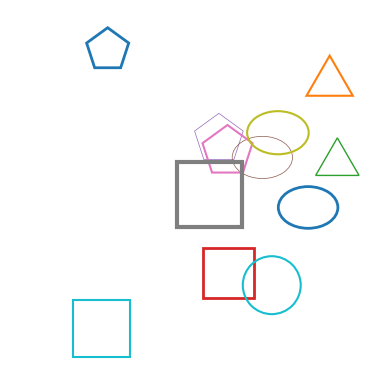[{"shape": "pentagon", "thickness": 2, "radius": 0.29, "center": [0.28, 0.871]}, {"shape": "oval", "thickness": 2, "radius": 0.39, "center": [0.8, 0.461]}, {"shape": "triangle", "thickness": 1.5, "radius": 0.35, "center": [0.856, 0.786]}, {"shape": "triangle", "thickness": 1, "radius": 0.33, "center": [0.876, 0.577]}, {"shape": "square", "thickness": 2, "radius": 0.33, "center": [0.594, 0.291]}, {"shape": "pentagon", "thickness": 0.5, "radius": 0.33, "center": [0.569, 0.639]}, {"shape": "oval", "thickness": 0.5, "radius": 0.39, "center": [0.681, 0.591]}, {"shape": "pentagon", "thickness": 1.5, "radius": 0.34, "center": [0.591, 0.607]}, {"shape": "square", "thickness": 3, "radius": 0.42, "center": [0.545, 0.496]}, {"shape": "oval", "thickness": 1.5, "radius": 0.4, "center": [0.722, 0.655]}, {"shape": "square", "thickness": 1.5, "radius": 0.37, "center": [0.263, 0.147]}, {"shape": "circle", "thickness": 1.5, "radius": 0.38, "center": [0.706, 0.259]}]